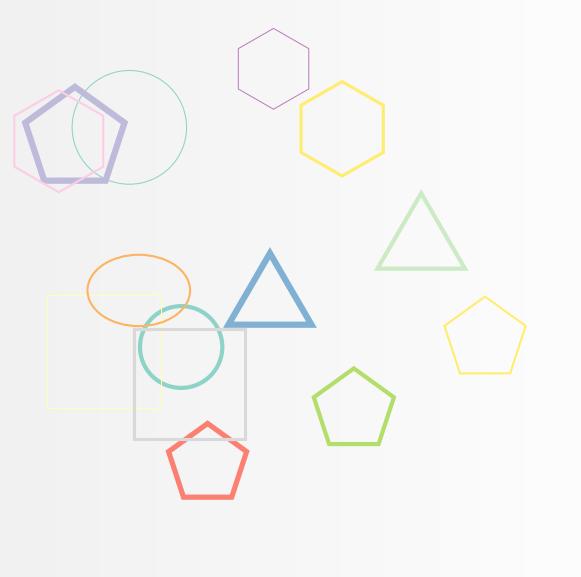[{"shape": "circle", "thickness": 2, "radius": 0.35, "center": [0.312, 0.398]}, {"shape": "circle", "thickness": 0.5, "radius": 0.49, "center": [0.223, 0.779]}, {"shape": "square", "thickness": 0.5, "radius": 0.49, "center": [0.179, 0.391]}, {"shape": "pentagon", "thickness": 3, "radius": 0.45, "center": [0.129, 0.759]}, {"shape": "pentagon", "thickness": 2.5, "radius": 0.35, "center": [0.357, 0.195]}, {"shape": "triangle", "thickness": 3, "radius": 0.41, "center": [0.464, 0.478]}, {"shape": "oval", "thickness": 1, "radius": 0.44, "center": [0.239, 0.496]}, {"shape": "pentagon", "thickness": 2, "radius": 0.36, "center": [0.609, 0.289]}, {"shape": "hexagon", "thickness": 1, "radius": 0.44, "center": [0.101, 0.755]}, {"shape": "square", "thickness": 1.5, "radius": 0.48, "center": [0.326, 0.334]}, {"shape": "hexagon", "thickness": 0.5, "radius": 0.35, "center": [0.471, 0.88]}, {"shape": "triangle", "thickness": 2, "radius": 0.44, "center": [0.725, 0.577]}, {"shape": "hexagon", "thickness": 1.5, "radius": 0.41, "center": [0.589, 0.776]}, {"shape": "pentagon", "thickness": 1, "radius": 0.37, "center": [0.835, 0.412]}]